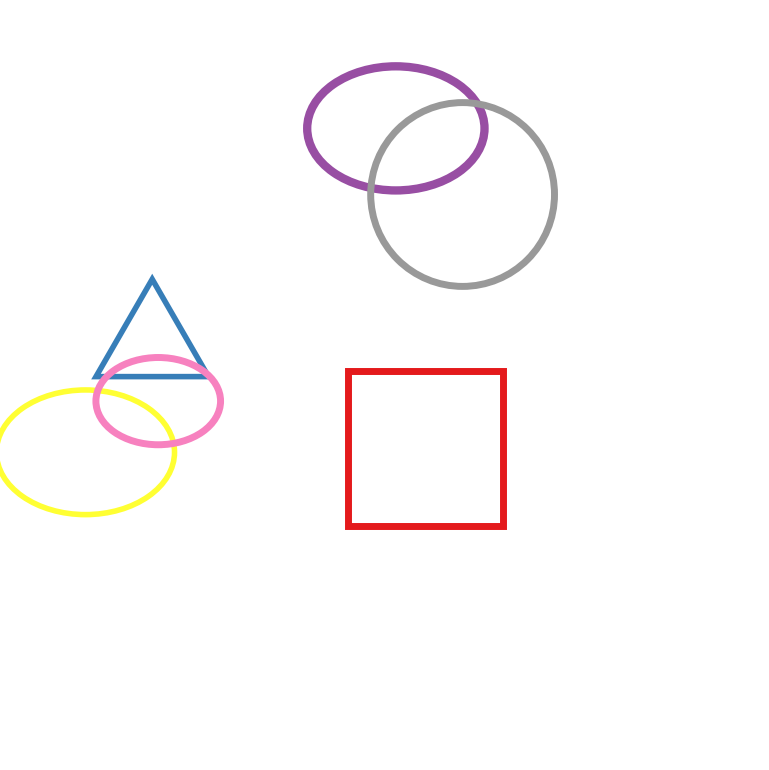[{"shape": "square", "thickness": 2.5, "radius": 0.5, "center": [0.553, 0.418]}, {"shape": "triangle", "thickness": 2, "radius": 0.42, "center": [0.198, 0.553]}, {"shape": "oval", "thickness": 3, "radius": 0.58, "center": [0.514, 0.833]}, {"shape": "oval", "thickness": 2, "radius": 0.58, "center": [0.111, 0.413]}, {"shape": "oval", "thickness": 2.5, "radius": 0.4, "center": [0.205, 0.479]}, {"shape": "circle", "thickness": 2.5, "radius": 0.6, "center": [0.601, 0.747]}]